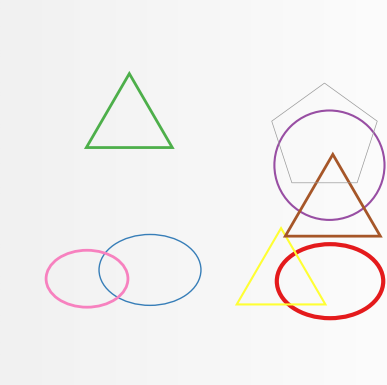[{"shape": "oval", "thickness": 3, "radius": 0.69, "center": [0.852, 0.27]}, {"shape": "oval", "thickness": 1, "radius": 0.66, "center": [0.387, 0.299]}, {"shape": "triangle", "thickness": 2, "radius": 0.64, "center": [0.334, 0.681]}, {"shape": "circle", "thickness": 1.5, "radius": 0.71, "center": [0.85, 0.571]}, {"shape": "triangle", "thickness": 1.5, "radius": 0.66, "center": [0.725, 0.275]}, {"shape": "triangle", "thickness": 2, "radius": 0.71, "center": [0.859, 0.457]}, {"shape": "oval", "thickness": 2, "radius": 0.53, "center": [0.225, 0.276]}, {"shape": "pentagon", "thickness": 0.5, "radius": 0.72, "center": [0.837, 0.641]}]